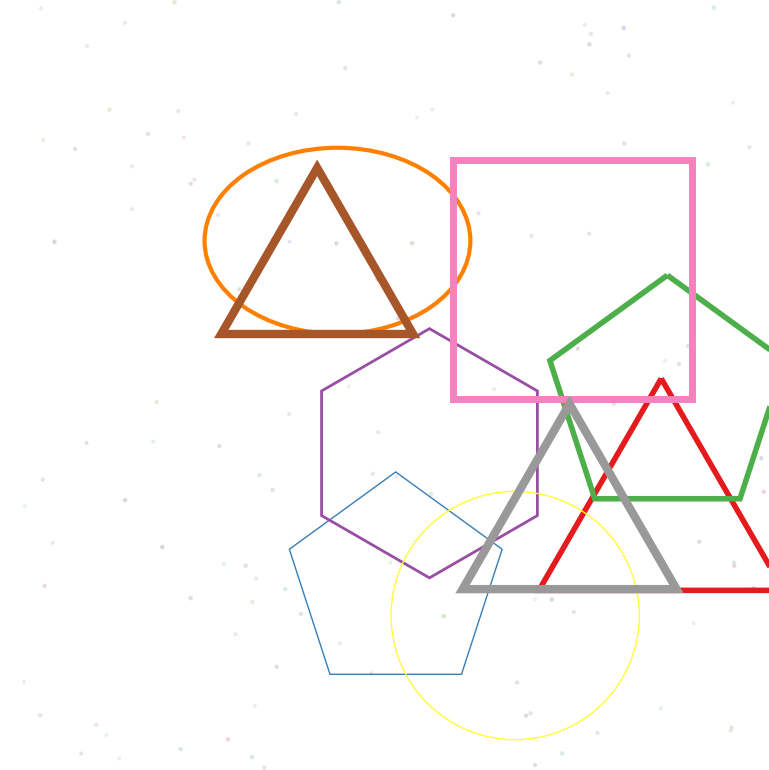[{"shape": "triangle", "thickness": 2, "radius": 0.92, "center": [0.859, 0.325]}, {"shape": "pentagon", "thickness": 0.5, "radius": 0.73, "center": [0.514, 0.242]}, {"shape": "pentagon", "thickness": 2, "radius": 0.8, "center": [0.867, 0.482]}, {"shape": "hexagon", "thickness": 1, "radius": 0.81, "center": [0.558, 0.411]}, {"shape": "oval", "thickness": 1.5, "radius": 0.86, "center": [0.438, 0.687]}, {"shape": "circle", "thickness": 0.5, "radius": 0.81, "center": [0.669, 0.201]}, {"shape": "triangle", "thickness": 3, "radius": 0.72, "center": [0.412, 0.638]}, {"shape": "square", "thickness": 2.5, "radius": 0.78, "center": [0.744, 0.637]}, {"shape": "triangle", "thickness": 3, "radius": 0.8, "center": [0.74, 0.315]}]